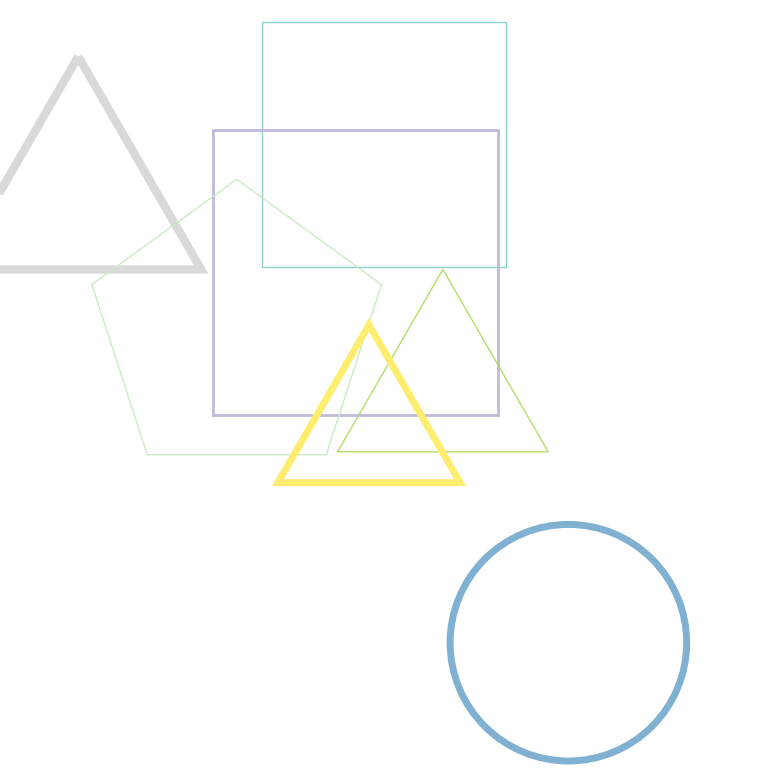[{"shape": "square", "thickness": 0.5, "radius": 0.79, "center": [0.498, 0.812]}, {"shape": "square", "thickness": 1, "radius": 0.92, "center": [0.462, 0.646]}, {"shape": "circle", "thickness": 2.5, "radius": 0.77, "center": [0.738, 0.165]}, {"shape": "triangle", "thickness": 0.5, "radius": 0.79, "center": [0.575, 0.492]}, {"shape": "triangle", "thickness": 3, "radius": 0.92, "center": [0.102, 0.742]}, {"shape": "pentagon", "thickness": 0.5, "radius": 0.99, "center": [0.307, 0.569]}, {"shape": "triangle", "thickness": 2.5, "radius": 0.68, "center": [0.479, 0.441]}]